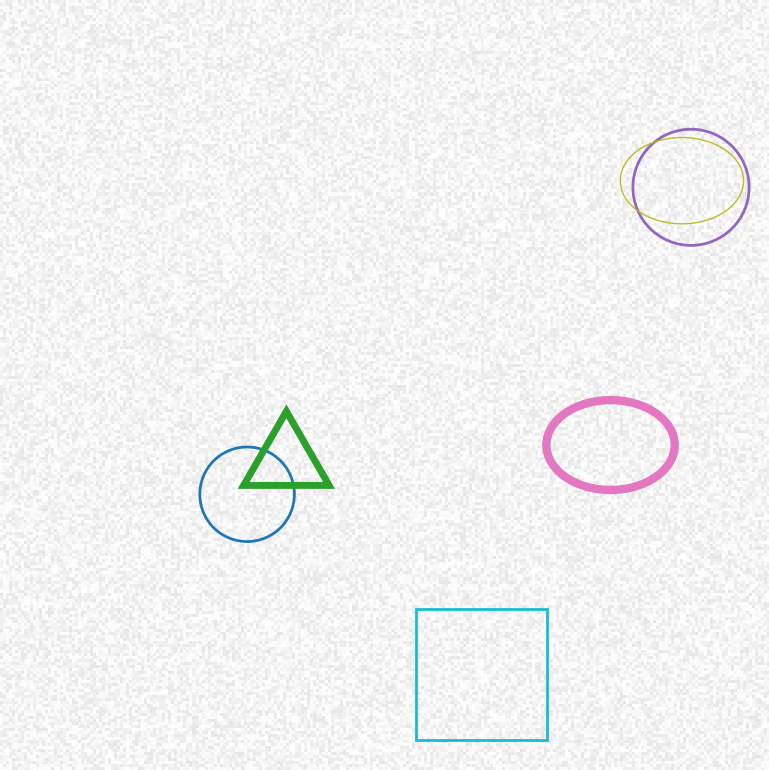[{"shape": "circle", "thickness": 1, "radius": 0.31, "center": [0.321, 0.358]}, {"shape": "triangle", "thickness": 2.5, "radius": 0.32, "center": [0.372, 0.402]}, {"shape": "circle", "thickness": 1, "radius": 0.38, "center": [0.897, 0.757]}, {"shape": "oval", "thickness": 3, "radius": 0.42, "center": [0.793, 0.422]}, {"shape": "oval", "thickness": 0.5, "radius": 0.4, "center": [0.886, 0.765]}, {"shape": "square", "thickness": 1, "radius": 0.42, "center": [0.626, 0.124]}]